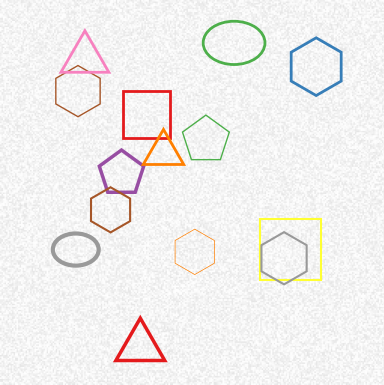[{"shape": "triangle", "thickness": 2.5, "radius": 0.37, "center": [0.364, 0.1]}, {"shape": "square", "thickness": 2, "radius": 0.3, "center": [0.381, 0.702]}, {"shape": "hexagon", "thickness": 2, "radius": 0.37, "center": [0.821, 0.827]}, {"shape": "pentagon", "thickness": 1, "radius": 0.32, "center": [0.535, 0.637]}, {"shape": "oval", "thickness": 2, "radius": 0.4, "center": [0.608, 0.889]}, {"shape": "pentagon", "thickness": 2.5, "radius": 0.3, "center": [0.316, 0.55]}, {"shape": "triangle", "thickness": 2, "radius": 0.3, "center": [0.425, 0.603]}, {"shape": "hexagon", "thickness": 0.5, "radius": 0.29, "center": [0.506, 0.346]}, {"shape": "square", "thickness": 1.5, "radius": 0.4, "center": [0.754, 0.352]}, {"shape": "hexagon", "thickness": 1.5, "radius": 0.29, "center": [0.287, 0.455]}, {"shape": "hexagon", "thickness": 1, "radius": 0.33, "center": [0.203, 0.763]}, {"shape": "triangle", "thickness": 2, "radius": 0.36, "center": [0.221, 0.848]}, {"shape": "hexagon", "thickness": 1.5, "radius": 0.34, "center": [0.738, 0.329]}, {"shape": "oval", "thickness": 3, "radius": 0.3, "center": [0.197, 0.352]}]